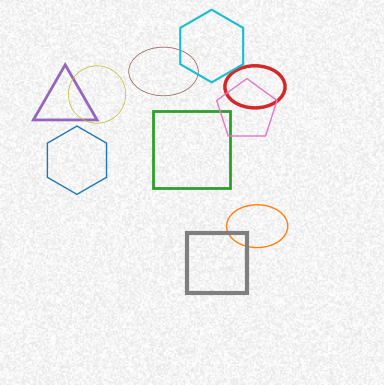[{"shape": "hexagon", "thickness": 1, "radius": 0.44, "center": [0.2, 0.584]}, {"shape": "oval", "thickness": 1, "radius": 0.4, "center": [0.668, 0.413]}, {"shape": "square", "thickness": 2, "radius": 0.5, "center": [0.497, 0.612]}, {"shape": "oval", "thickness": 2.5, "radius": 0.39, "center": [0.662, 0.774]}, {"shape": "triangle", "thickness": 2, "radius": 0.48, "center": [0.169, 0.736]}, {"shape": "oval", "thickness": 0.5, "radius": 0.45, "center": [0.425, 0.814]}, {"shape": "pentagon", "thickness": 1, "radius": 0.41, "center": [0.641, 0.713]}, {"shape": "square", "thickness": 3, "radius": 0.39, "center": [0.564, 0.316]}, {"shape": "circle", "thickness": 0.5, "radius": 0.37, "center": [0.252, 0.755]}, {"shape": "hexagon", "thickness": 1.5, "radius": 0.47, "center": [0.55, 0.88]}]